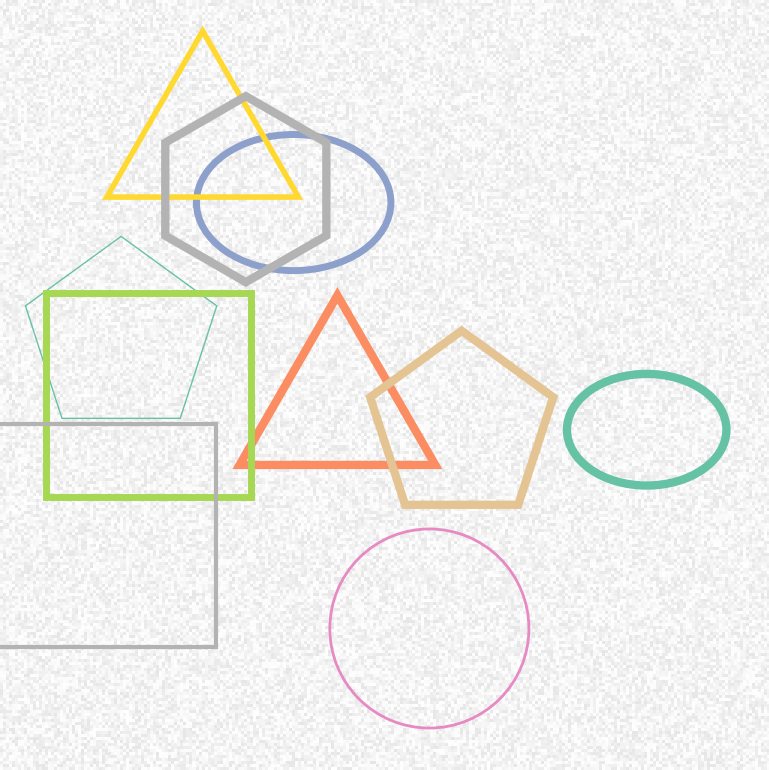[{"shape": "oval", "thickness": 3, "radius": 0.52, "center": [0.84, 0.442]}, {"shape": "pentagon", "thickness": 0.5, "radius": 0.65, "center": [0.157, 0.562]}, {"shape": "triangle", "thickness": 3, "radius": 0.73, "center": [0.438, 0.47]}, {"shape": "oval", "thickness": 2.5, "radius": 0.63, "center": [0.381, 0.737]}, {"shape": "circle", "thickness": 1, "radius": 0.65, "center": [0.558, 0.184]}, {"shape": "square", "thickness": 2.5, "radius": 0.66, "center": [0.193, 0.487]}, {"shape": "triangle", "thickness": 2, "radius": 0.72, "center": [0.263, 0.816]}, {"shape": "pentagon", "thickness": 3, "radius": 0.62, "center": [0.6, 0.445]}, {"shape": "square", "thickness": 1.5, "radius": 0.72, "center": [0.136, 0.304]}, {"shape": "hexagon", "thickness": 3, "radius": 0.6, "center": [0.319, 0.754]}]